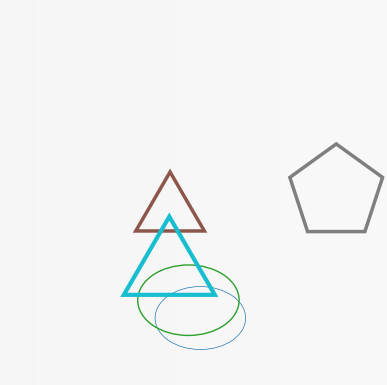[{"shape": "oval", "thickness": 0.5, "radius": 0.58, "center": [0.517, 0.174]}, {"shape": "oval", "thickness": 1, "radius": 0.65, "center": [0.486, 0.22]}, {"shape": "triangle", "thickness": 2.5, "radius": 0.51, "center": [0.439, 0.451]}, {"shape": "pentagon", "thickness": 2.5, "radius": 0.63, "center": [0.868, 0.5]}, {"shape": "triangle", "thickness": 3, "radius": 0.68, "center": [0.437, 0.302]}]